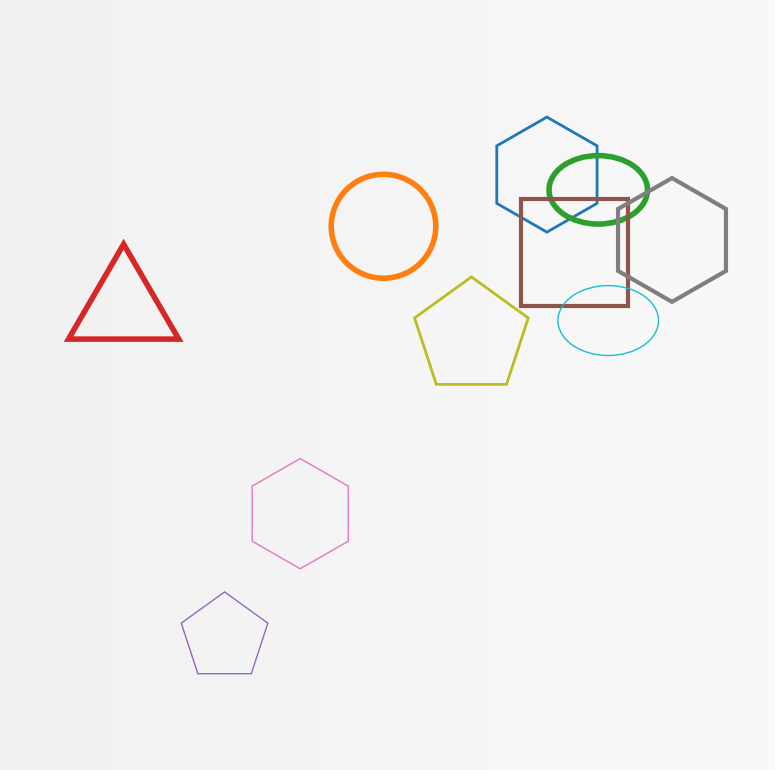[{"shape": "hexagon", "thickness": 1, "radius": 0.37, "center": [0.706, 0.773]}, {"shape": "circle", "thickness": 2, "radius": 0.34, "center": [0.495, 0.706]}, {"shape": "oval", "thickness": 2, "radius": 0.32, "center": [0.772, 0.753]}, {"shape": "triangle", "thickness": 2, "radius": 0.41, "center": [0.16, 0.601]}, {"shape": "pentagon", "thickness": 0.5, "radius": 0.29, "center": [0.29, 0.173]}, {"shape": "square", "thickness": 1.5, "radius": 0.35, "center": [0.741, 0.672]}, {"shape": "hexagon", "thickness": 0.5, "radius": 0.36, "center": [0.387, 0.333]}, {"shape": "hexagon", "thickness": 1.5, "radius": 0.4, "center": [0.867, 0.688]}, {"shape": "pentagon", "thickness": 1, "radius": 0.39, "center": [0.608, 0.563]}, {"shape": "oval", "thickness": 0.5, "radius": 0.32, "center": [0.785, 0.584]}]